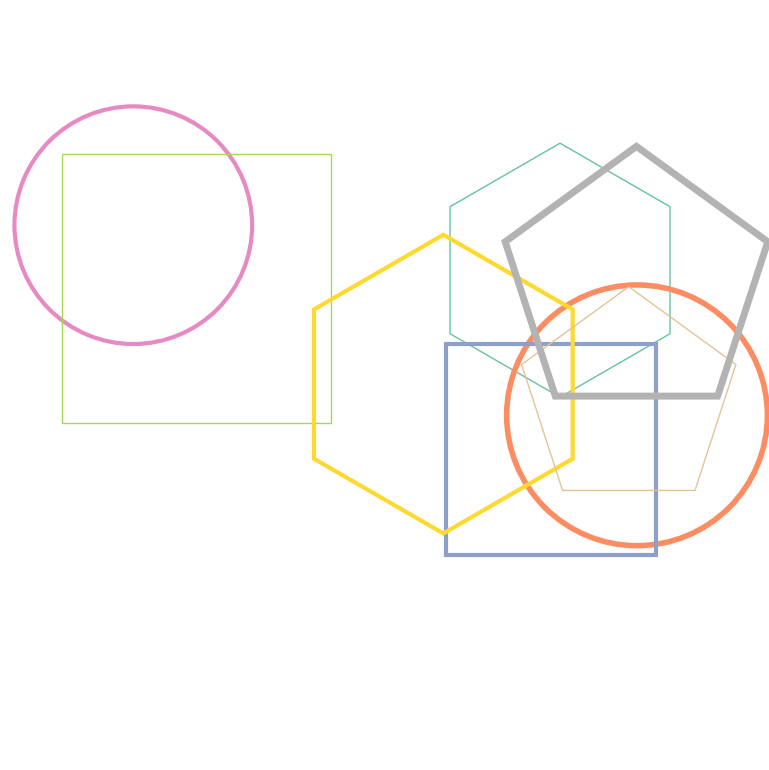[{"shape": "hexagon", "thickness": 0.5, "radius": 0.82, "center": [0.727, 0.649]}, {"shape": "circle", "thickness": 2, "radius": 0.85, "center": [0.827, 0.461]}, {"shape": "square", "thickness": 1.5, "radius": 0.68, "center": [0.716, 0.417]}, {"shape": "circle", "thickness": 1.5, "radius": 0.77, "center": [0.173, 0.708]}, {"shape": "square", "thickness": 0.5, "radius": 0.87, "center": [0.255, 0.626]}, {"shape": "hexagon", "thickness": 1.5, "radius": 0.97, "center": [0.576, 0.501]}, {"shape": "pentagon", "thickness": 0.5, "radius": 0.73, "center": [0.817, 0.481]}, {"shape": "pentagon", "thickness": 2.5, "radius": 0.9, "center": [0.827, 0.631]}]